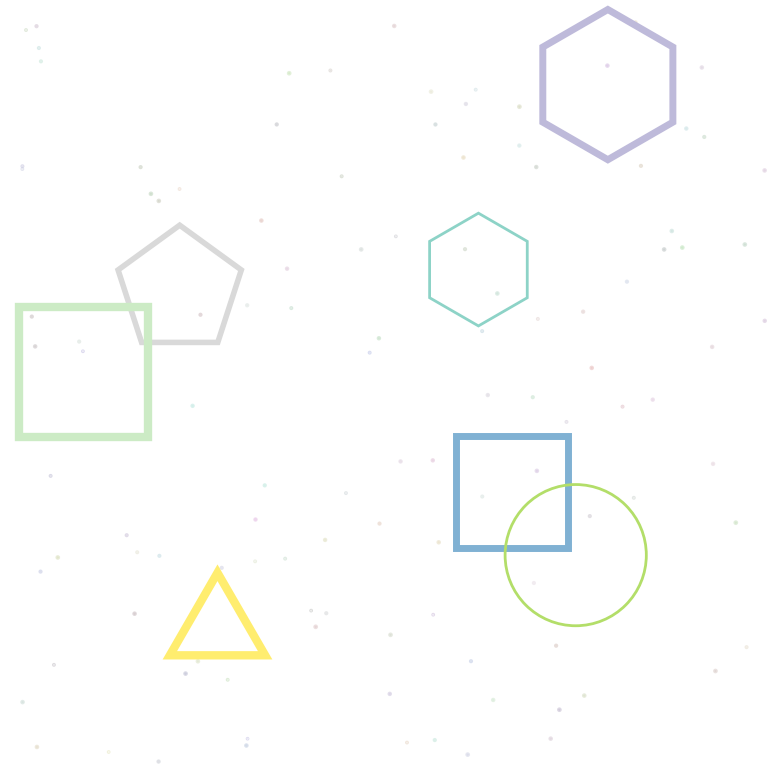[{"shape": "hexagon", "thickness": 1, "radius": 0.37, "center": [0.621, 0.65]}, {"shape": "hexagon", "thickness": 2.5, "radius": 0.49, "center": [0.789, 0.89]}, {"shape": "square", "thickness": 2.5, "radius": 0.36, "center": [0.665, 0.361]}, {"shape": "circle", "thickness": 1, "radius": 0.46, "center": [0.748, 0.279]}, {"shape": "pentagon", "thickness": 2, "radius": 0.42, "center": [0.233, 0.623]}, {"shape": "square", "thickness": 3, "radius": 0.42, "center": [0.108, 0.517]}, {"shape": "triangle", "thickness": 3, "radius": 0.36, "center": [0.282, 0.185]}]